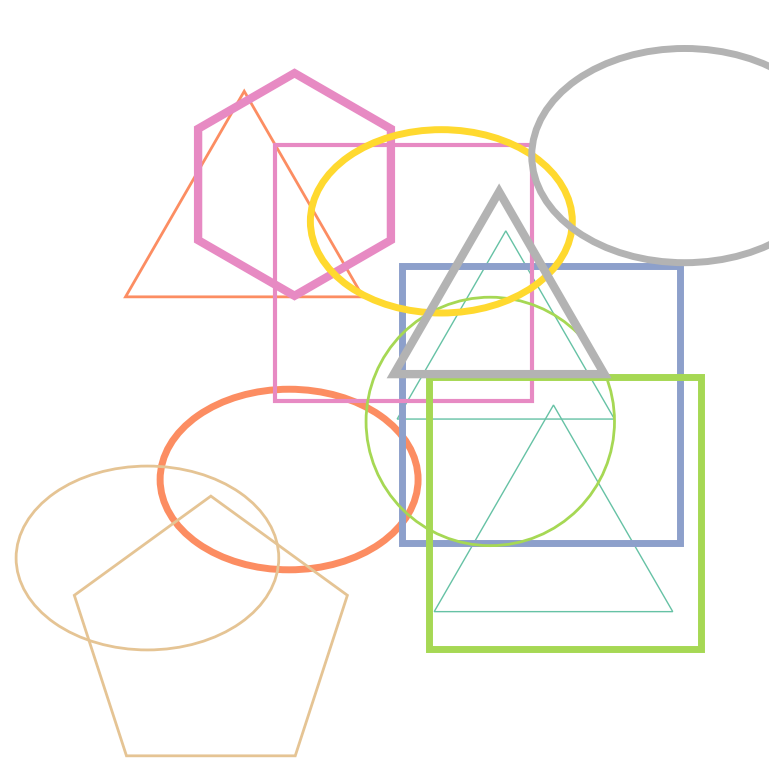[{"shape": "triangle", "thickness": 0.5, "radius": 0.89, "center": [0.719, 0.295]}, {"shape": "triangle", "thickness": 0.5, "radius": 0.81, "center": [0.657, 0.537]}, {"shape": "triangle", "thickness": 1, "radius": 0.89, "center": [0.317, 0.703]}, {"shape": "oval", "thickness": 2.5, "radius": 0.84, "center": [0.375, 0.377]}, {"shape": "square", "thickness": 2.5, "radius": 0.9, "center": [0.703, 0.475]}, {"shape": "square", "thickness": 1.5, "radius": 0.83, "center": [0.524, 0.645]}, {"shape": "hexagon", "thickness": 3, "radius": 0.72, "center": [0.382, 0.76]}, {"shape": "square", "thickness": 2.5, "radius": 0.88, "center": [0.734, 0.334]}, {"shape": "circle", "thickness": 1, "radius": 0.81, "center": [0.637, 0.453]}, {"shape": "oval", "thickness": 2.5, "radius": 0.85, "center": [0.573, 0.713]}, {"shape": "pentagon", "thickness": 1, "radius": 0.93, "center": [0.274, 0.169]}, {"shape": "oval", "thickness": 1, "radius": 0.85, "center": [0.191, 0.275]}, {"shape": "triangle", "thickness": 3, "radius": 0.79, "center": [0.648, 0.593]}, {"shape": "oval", "thickness": 2.5, "radius": 0.99, "center": [0.889, 0.798]}]